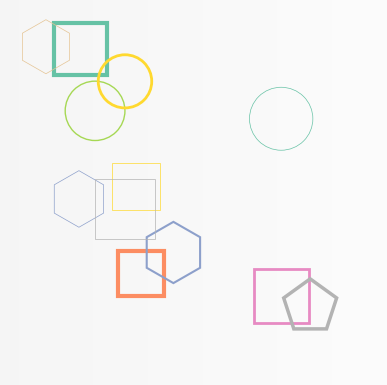[{"shape": "circle", "thickness": 0.5, "radius": 0.41, "center": [0.726, 0.692]}, {"shape": "square", "thickness": 3, "radius": 0.34, "center": [0.208, 0.873]}, {"shape": "square", "thickness": 3, "radius": 0.29, "center": [0.364, 0.289]}, {"shape": "hexagon", "thickness": 0.5, "radius": 0.37, "center": [0.204, 0.483]}, {"shape": "hexagon", "thickness": 1.5, "radius": 0.4, "center": [0.447, 0.344]}, {"shape": "square", "thickness": 2, "radius": 0.35, "center": [0.727, 0.232]}, {"shape": "circle", "thickness": 1, "radius": 0.39, "center": [0.245, 0.712]}, {"shape": "square", "thickness": 0.5, "radius": 0.31, "center": [0.351, 0.516]}, {"shape": "circle", "thickness": 2, "radius": 0.35, "center": [0.323, 0.789]}, {"shape": "hexagon", "thickness": 0.5, "radius": 0.35, "center": [0.118, 0.879]}, {"shape": "square", "thickness": 0.5, "radius": 0.39, "center": [0.323, 0.457]}, {"shape": "pentagon", "thickness": 2.5, "radius": 0.36, "center": [0.8, 0.204]}]